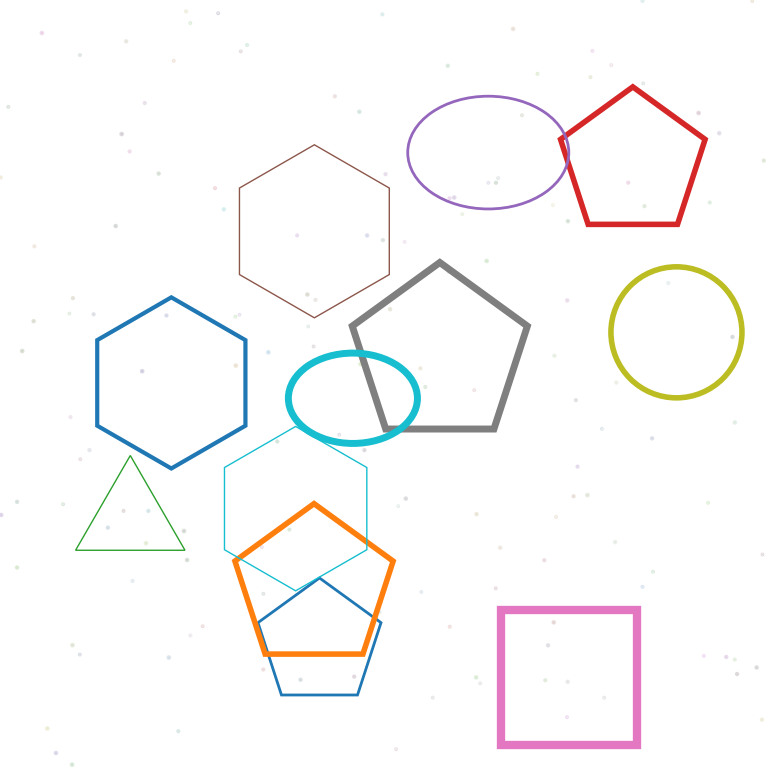[{"shape": "pentagon", "thickness": 1, "radius": 0.42, "center": [0.415, 0.165]}, {"shape": "hexagon", "thickness": 1.5, "radius": 0.56, "center": [0.223, 0.503]}, {"shape": "pentagon", "thickness": 2, "radius": 0.54, "center": [0.408, 0.238]}, {"shape": "triangle", "thickness": 0.5, "radius": 0.41, "center": [0.169, 0.326]}, {"shape": "pentagon", "thickness": 2, "radius": 0.49, "center": [0.822, 0.788]}, {"shape": "oval", "thickness": 1, "radius": 0.52, "center": [0.634, 0.802]}, {"shape": "hexagon", "thickness": 0.5, "radius": 0.56, "center": [0.408, 0.7]}, {"shape": "square", "thickness": 3, "radius": 0.44, "center": [0.739, 0.12]}, {"shape": "pentagon", "thickness": 2.5, "radius": 0.6, "center": [0.571, 0.54]}, {"shape": "circle", "thickness": 2, "radius": 0.43, "center": [0.879, 0.568]}, {"shape": "hexagon", "thickness": 0.5, "radius": 0.53, "center": [0.384, 0.339]}, {"shape": "oval", "thickness": 2.5, "radius": 0.42, "center": [0.458, 0.483]}]